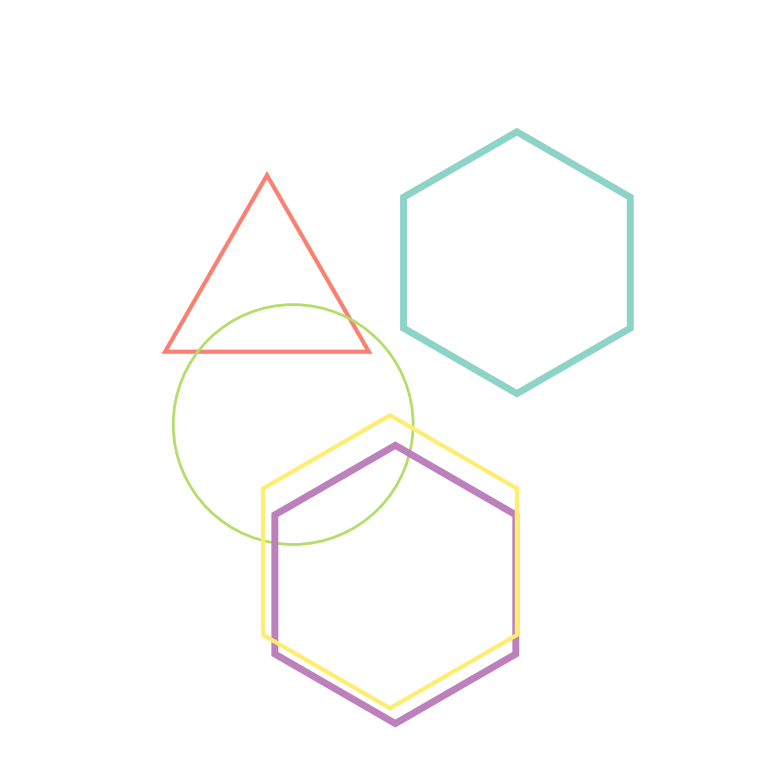[{"shape": "hexagon", "thickness": 2.5, "radius": 0.85, "center": [0.671, 0.659]}, {"shape": "triangle", "thickness": 1.5, "radius": 0.76, "center": [0.347, 0.62]}, {"shape": "circle", "thickness": 1, "radius": 0.78, "center": [0.381, 0.449]}, {"shape": "hexagon", "thickness": 2.5, "radius": 0.9, "center": [0.513, 0.241]}, {"shape": "hexagon", "thickness": 1.5, "radius": 0.95, "center": [0.507, 0.27]}]